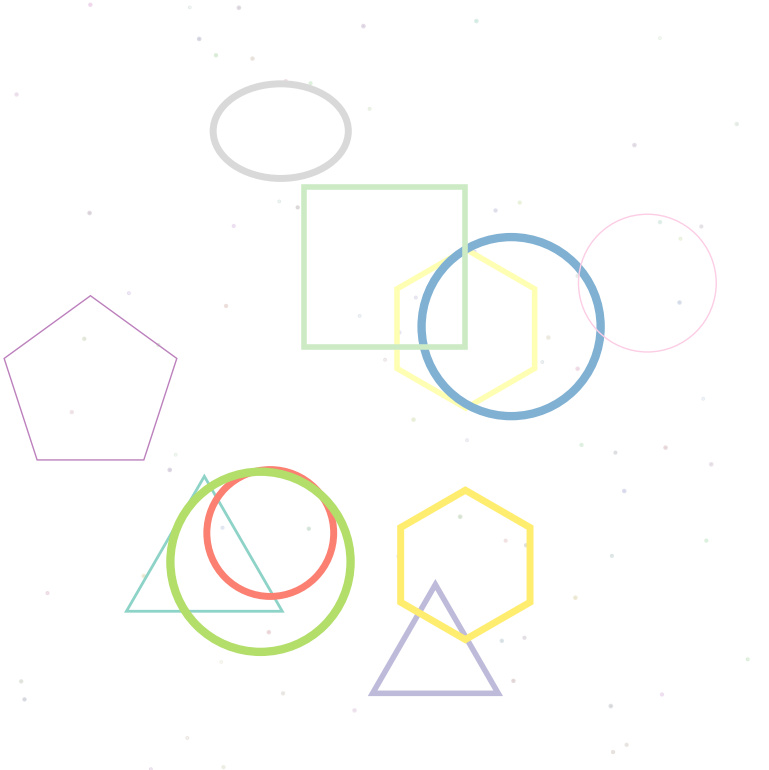[{"shape": "triangle", "thickness": 1, "radius": 0.58, "center": [0.265, 0.265]}, {"shape": "hexagon", "thickness": 2, "radius": 0.52, "center": [0.605, 0.573]}, {"shape": "triangle", "thickness": 2, "radius": 0.47, "center": [0.565, 0.147]}, {"shape": "circle", "thickness": 2.5, "radius": 0.41, "center": [0.351, 0.308]}, {"shape": "circle", "thickness": 3, "radius": 0.58, "center": [0.664, 0.576]}, {"shape": "circle", "thickness": 3, "radius": 0.59, "center": [0.338, 0.27]}, {"shape": "circle", "thickness": 0.5, "radius": 0.45, "center": [0.841, 0.632]}, {"shape": "oval", "thickness": 2.5, "radius": 0.44, "center": [0.365, 0.83]}, {"shape": "pentagon", "thickness": 0.5, "radius": 0.59, "center": [0.117, 0.498]}, {"shape": "square", "thickness": 2, "radius": 0.52, "center": [0.5, 0.653]}, {"shape": "hexagon", "thickness": 2.5, "radius": 0.48, "center": [0.604, 0.266]}]